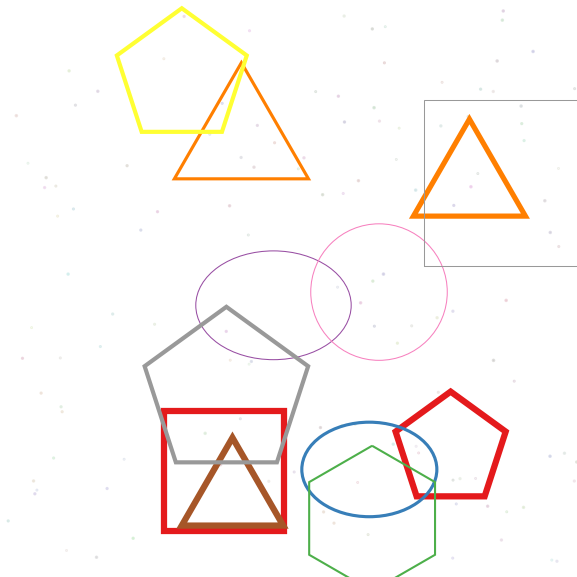[{"shape": "pentagon", "thickness": 3, "radius": 0.5, "center": [0.78, 0.221]}, {"shape": "square", "thickness": 3, "radius": 0.52, "center": [0.388, 0.184]}, {"shape": "oval", "thickness": 1.5, "radius": 0.58, "center": [0.64, 0.186]}, {"shape": "hexagon", "thickness": 1, "radius": 0.63, "center": [0.644, 0.101]}, {"shape": "oval", "thickness": 0.5, "radius": 0.67, "center": [0.474, 0.471]}, {"shape": "triangle", "thickness": 2.5, "radius": 0.56, "center": [0.813, 0.681]}, {"shape": "triangle", "thickness": 1.5, "radius": 0.67, "center": [0.418, 0.757]}, {"shape": "pentagon", "thickness": 2, "radius": 0.59, "center": [0.315, 0.867]}, {"shape": "triangle", "thickness": 3, "radius": 0.51, "center": [0.403, 0.14]}, {"shape": "circle", "thickness": 0.5, "radius": 0.59, "center": [0.656, 0.493]}, {"shape": "pentagon", "thickness": 2, "radius": 0.74, "center": [0.392, 0.319]}, {"shape": "square", "thickness": 0.5, "radius": 0.72, "center": [0.879, 0.683]}]